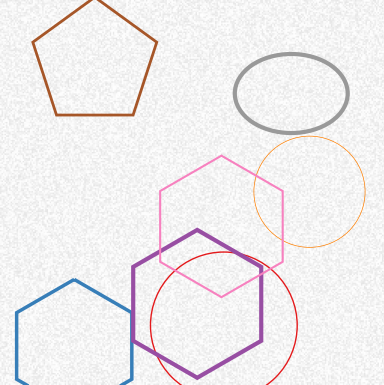[{"shape": "circle", "thickness": 1, "radius": 0.95, "center": [0.581, 0.155]}, {"shape": "hexagon", "thickness": 2.5, "radius": 0.86, "center": [0.193, 0.101]}, {"shape": "hexagon", "thickness": 3, "radius": 0.96, "center": [0.512, 0.211]}, {"shape": "circle", "thickness": 0.5, "radius": 0.72, "center": [0.804, 0.502]}, {"shape": "pentagon", "thickness": 2, "radius": 0.85, "center": [0.246, 0.838]}, {"shape": "hexagon", "thickness": 1.5, "radius": 0.92, "center": [0.575, 0.412]}, {"shape": "oval", "thickness": 3, "radius": 0.73, "center": [0.757, 0.757]}]